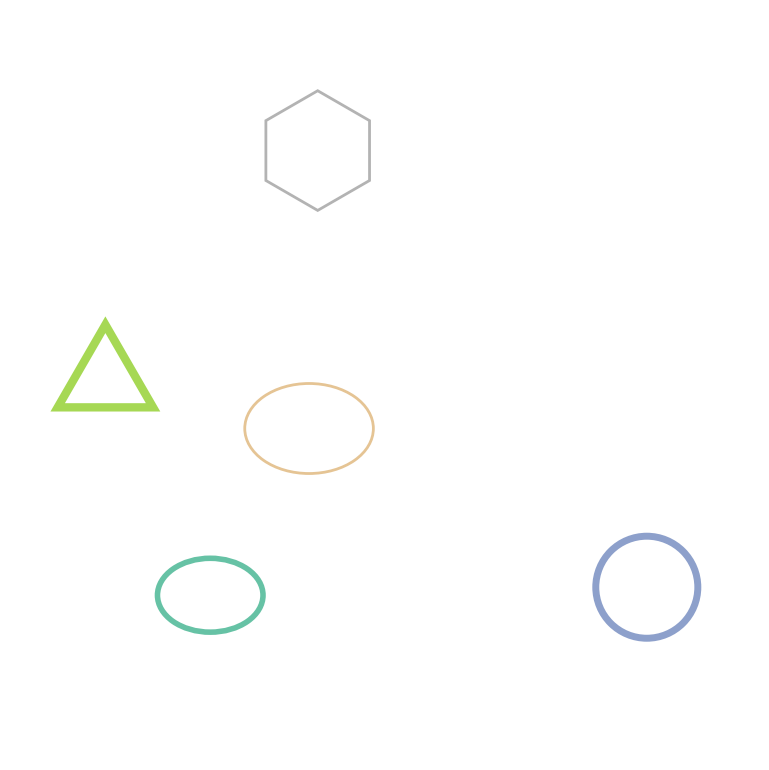[{"shape": "oval", "thickness": 2, "radius": 0.34, "center": [0.273, 0.227]}, {"shape": "circle", "thickness": 2.5, "radius": 0.33, "center": [0.84, 0.237]}, {"shape": "triangle", "thickness": 3, "radius": 0.36, "center": [0.137, 0.507]}, {"shape": "oval", "thickness": 1, "radius": 0.42, "center": [0.401, 0.443]}, {"shape": "hexagon", "thickness": 1, "radius": 0.39, "center": [0.413, 0.804]}]